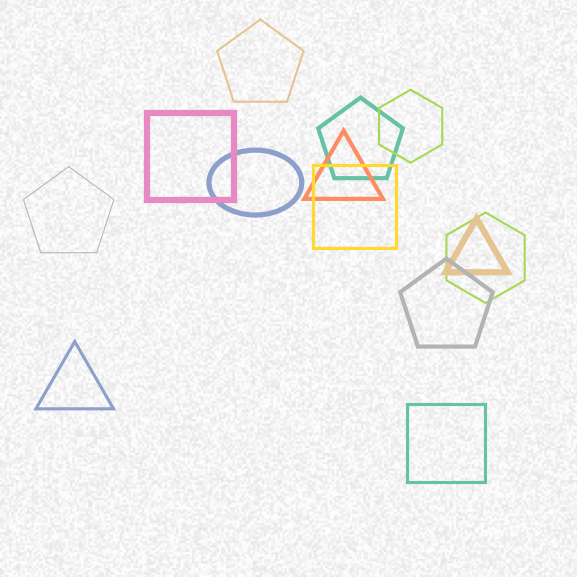[{"shape": "pentagon", "thickness": 2, "radius": 0.39, "center": [0.624, 0.753]}, {"shape": "square", "thickness": 1.5, "radius": 0.34, "center": [0.772, 0.232]}, {"shape": "triangle", "thickness": 2, "radius": 0.39, "center": [0.595, 0.694]}, {"shape": "triangle", "thickness": 1.5, "radius": 0.39, "center": [0.129, 0.33]}, {"shape": "oval", "thickness": 2.5, "radius": 0.4, "center": [0.442, 0.683]}, {"shape": "square", "thickness": 3, "radius": 0.38, "center": [0.33, 0.728]}, {"shape": "hexagon", "thickness": 1, "radius": 0.32, "center": [0.711, 0.781]}, {"shape": "hexagon", "thickness": 1, "radius": 0.39, "center": [0.841, 0.553]}, {"shape": "square", "thickness": 1.5, "radius": 0.36, "center": [0.614, 0.642]}, {"shape": "pentagon", "thickness": 1, "radius": 0.39, "center": [0.451, 0.887]}, {"shape": "triangle", "thickness": 3, "radius": 0.31, "center": [0.825, 0.559]}, {"shape": "pentagon", "thickness": 2, "radius": 0.42, "center": [0.773, 0.467]}, {"shape": "pentagon", "thickness": 0.5, "radius": 0.41, "center": [0.119, 0.628]}]